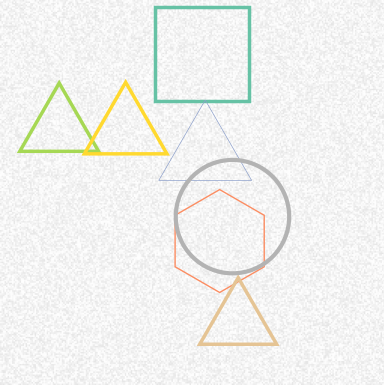[{"shape": "square", "thickness": 2.5, "radius": 0.61, "center": [0.525, 0.859]}, {"shape": "hexagon", "thickness": 1, "radius": 0.67, "center": [0.571, 0.374]}, {"shape": "triangle", "thickness": 0.5, "radius": 0.7, "center": [0.533, 0.601]}, {"shape": "triangle", "thickness": 2.5, "radius": 0.59, "center": [0.154, 0.666]}, {"shape": "triangle", "thickness": 2.5, "radius": 0.62, "center": [0.326, 0.662]}, {"shape": "triangle", "thickness": 2.5, "radius": 0.58, "center": [0.619, 0.163]}, {"shape": "circle", "thickness": 3, "radius": 0.74, "center": [0.604, 0.437]}]